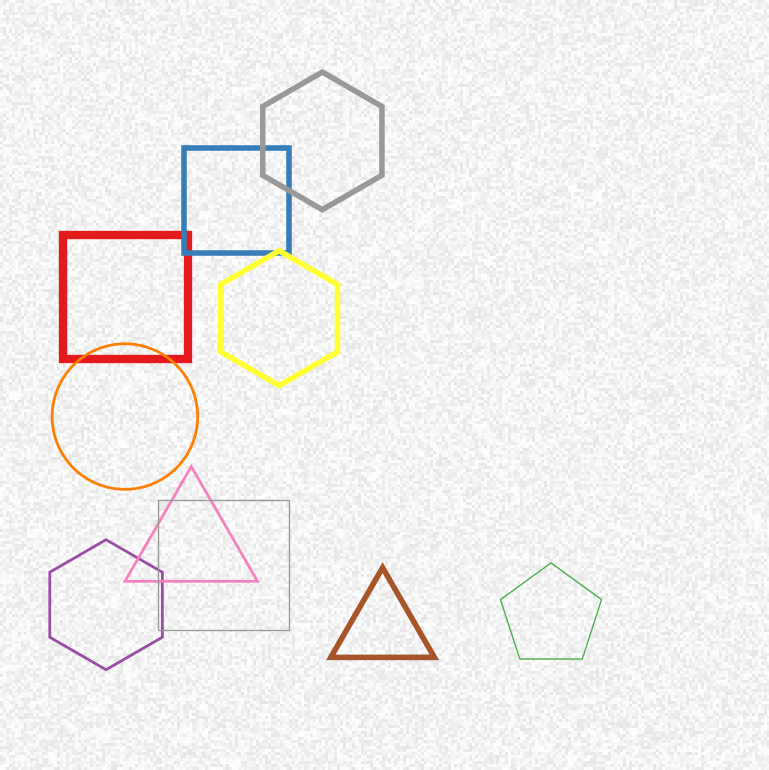[{"shape": "square", "thickness": 3, "radius": 0.4, "center": [0.163, 0.614]}, {"shape": "square", "thickness": 2, "radius": 0.34, "center": [0.307, 0.74]}, {"shape": "pentagon", "thickness": 0.5, "radius": 0.35, "center": [0.716, 0.2]}, {"shape": "hexagon", "thickness": 1, "radius": 0.42, "center": [0.138, 0.215]}, {"shape": "circle", "thickness": 1, "radius": 0.47, "center": [0.162, 0.459]}, {"shape": "hexagon", "thickness": 2, "radius": 0.44, "center": [0.363, 0.587]}, {"shape": "triangle", "thickness": 2, "radius": 0.39, "center": [0.497, 0.185]}, {"shape": "triangle", "thickness": 1, "radius": 0.5, "center": [0.248, 0.295]}, {"shape": "square", "thickness": 0.5, "radius": 0.42, "center": [0.29, 0.266]}, {"shape": "hexagon", "thickness": 2, "radius": 0.45, "center": [0.419, 0.817]}]